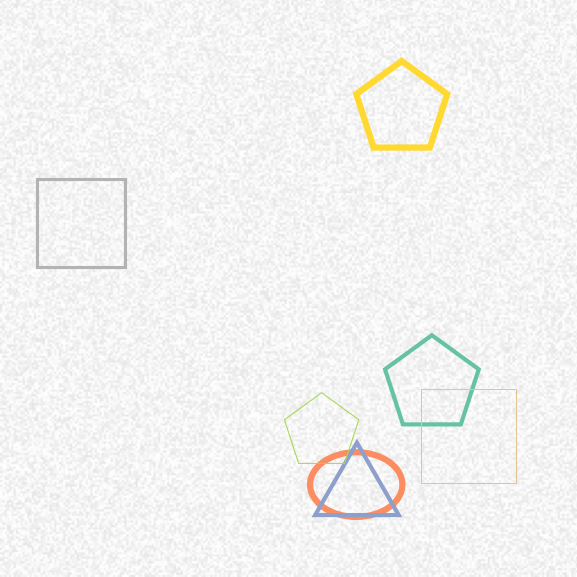[{"shape": "pentagon", "thickness": 2, "radius": 0.43, "center": [0.748, 0.333]}, {"shape": "oval", "thickness": 3, "radius": 0.4, "center": [0.617, 0.16]}, {"shape": "triangle", "thickness": 2, "radius": 0.42, "center": [0.618, 0.149]}, {"shape": "pentagon", "thickness": 0.5, "radius": 0.34, "center": [0.557, 0.251]}, {"shape": "pentagon", "thickness": 3, "radius": 0.41, "center": [0.696, 0.811]}, {"shape": "square", "thickness": 0.5, "radius": 0.41, "center": [0.811, 0.244]}, {"shape": "square", "thickness": 1.5, "radius": 0.38, "center": [0.14, 0.613]}]